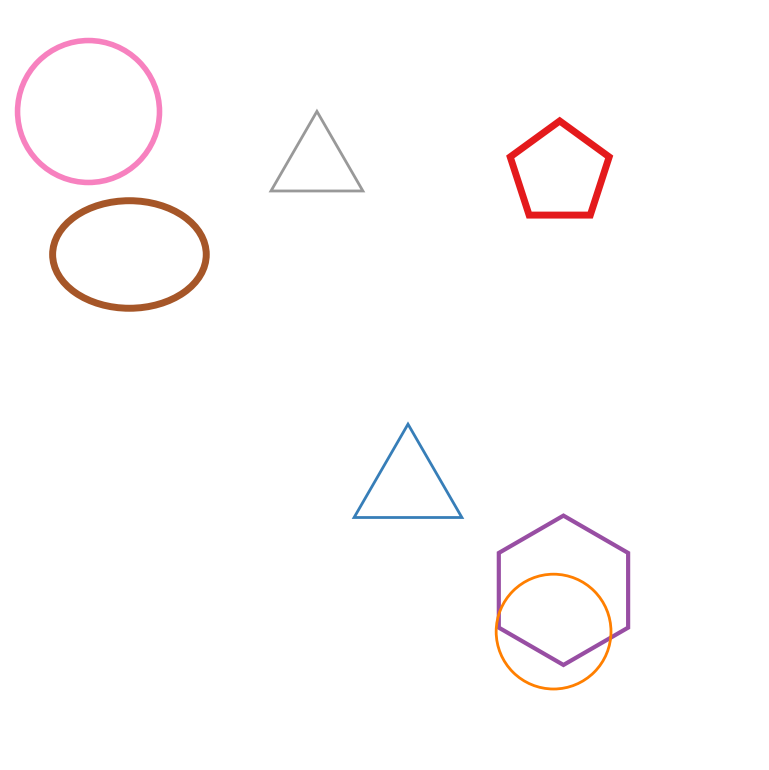[{"shape": "pentagon", "thickness": 2.5, "radius": 0.34, "center": [0.727, 0.775]}, {"shape": "triangle", "thickness": 1, "radius": 0.4, "center": [0.53, 0.368]}, {"shape": "hexagon", "thickness": 1.5, "radius": 0.48, "center": [0.732, 0.233]}, {"shape": "circle", "thickness": 1, "radius": 0.37, "center": [0.719, 0.18]}, {"shape": "oval", "thickness": 2.5, "radius": 0.5, "center": [0.168, 0.67]}, {"shape": "circle", "thickness": 2, "radius": 0.46, "center": [0.115, 0.855]}, {"shape": "triangle", "thickness": 1, "radius": 0.34, "center": [0.412, 0.786]}]